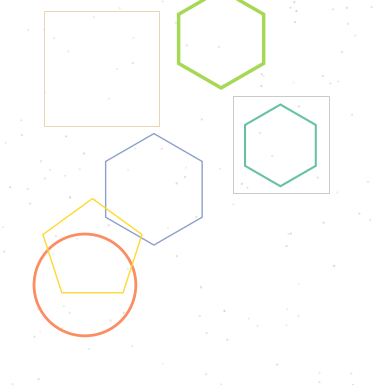[{"shape": "hexagon", "thickness": 1.5, "radius": 0.53, "center": [0.728, 0.622]}, {"shape": "circle", "thickness": 2, "radius": 0.66, "center": [0.221, 0.26]}, {"shape": "hexagon", "thickness": 1, "radius": 0.72, "center": [0.4, 0.508]}, {"shape": "hexagon", "thickness": 2.5, "radius": 0.64, "center": [0.574, 0.899]}, {"shape": "pentagon", "thickness": 1, "radius": 0.68, "center": [0.24, 0.349]}, {"shape": "square", "thickness": 0.5, "radius": 0.74, "center": [0.264, 0.822]}, {"shape": "square", "thickness": 0.5, "radius": 0.63, "center": [0.73, 0.625]}]